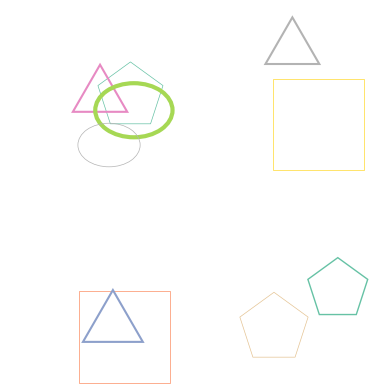[{"shape": "pentagon", "thickness": 1, "radius": 0.41, "center": [0.877, 0.249]}, {"shape": "pentagon", "thickness": 0.5, "radius": 0.44, "center": [0.339, 0.75]}, {"shape": "square", "thickness": 0.5, "radius": 0.59, "center": [0.324, 0.125]}, {"shape": "triangle", "thickness": 1.5, "radius": 0.45, "center": [0.293, 0.157]}, {"shape": "triangle", "thickness": 1.5, "radius": 0.41, "center": [0.26, 0.75]}, {"shape": "oval", "thickness": 3, "radius": 0.5, "center": [0.348, 0.714]}, {"shape": "square", "thickness": 0.5, "radius": 0.59, "center": [0.827, 0.676]}, {"shape": "pentagon", "thickness": 0.5, "radius": 0.47, "center": [0.712, 0.148]}, {"shape": "oval", "thickness": 0.5, "radius": 0.4, "center": [0.283, 0.623]}, {"shape": "triangle", "thickness": 1.5, "radius": 0.4, "center": [0.759, 0.874]}]